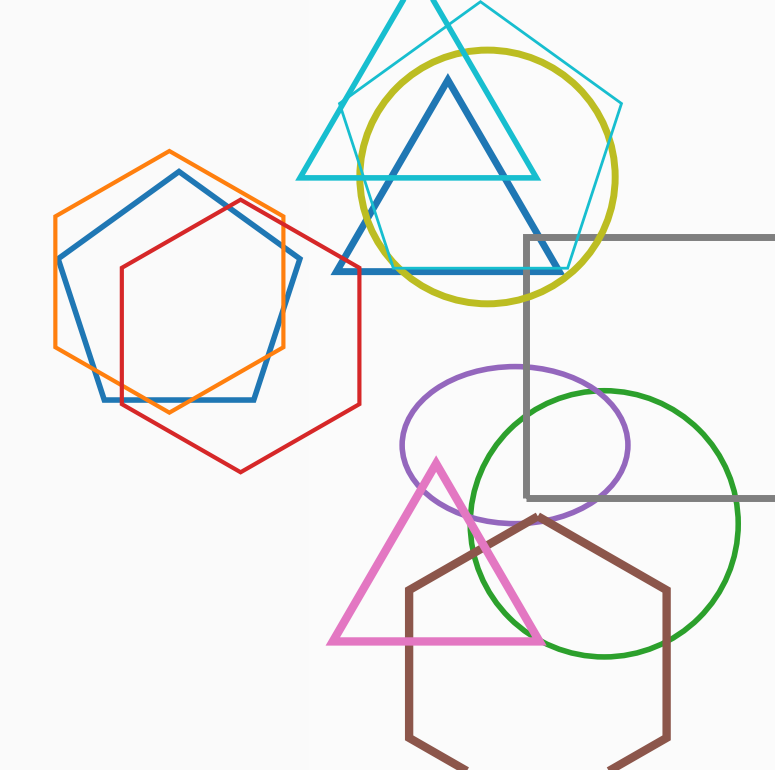[{"shape": "triangle", "thickness": 2.5, "radius": 0.83, "center": [0.578, 0.73]}, {"shape": "pentagon", "thickness": 2, "radius": 0.82, "center": [0.231, 0.613]}, {"shape": "hexagon", "thickness": 1.5, "radius": 0.85, "center": [0.219, 0.634]}, {"shape": "circle", "thickness": 2, "radius": 0.86, "center": [0.78, 0.32]}, {"shape": "hexagon", "thickness": 1.5, "radius": 0.88, "center": [0.31, 0.564]}, {"shape": "oval", "thickness": 2, "radius": 0.73, "center": [0.665, 0.422]}, {"shape": "hexagon", "thickness": 3, "radius": 0.96, "center": [0.694, 0.138]}, {"shape": "triangle", "thickness": 3, "radius": 0.77, "center": [0.563, 0.244]}, {"shape": "square", "thickness": 2.5, "radius": 0.85, "center": [0.848, 0.523]}, {"shape": "circle", "thickness": 2.5, "radius": 0.82, "center": [0.629, 0.77]}, {"shape": "triangle", "thickness": 2, "radius": 0.88, "center": [0.54, 0.857]}, {"shape": "pentagon", "thickness": 1, "radius": 0.96, "center": [0.62, 0.806]}]